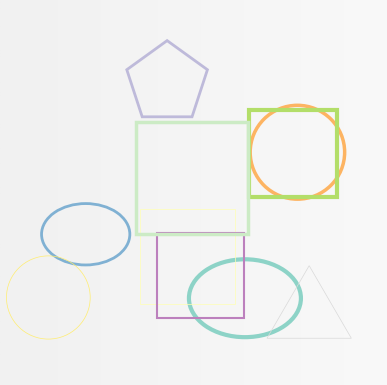[{"shape": "oval", "thickness": 3, "radius": 0.72, "center": [0.632, 0.225]}, {"shape": "square", "thickness": 0.5, "radius": 0.61, "center": [0.484, 0.334]}, {"shape": "pentagon", "thickness": 2, "radius": 0.55, "center": [0.431, 0.785]}, {"shape": "oval", "thickness": 2, "radius": 0.57, "center": [0.221, 0.392]}, {"shape": "circle", "thickness": 2.5, "radius": 0.61, "center": [0.768, 0.605]}, {"shape": "square", "thickness": 3, "radius": 0.57, "center": [0.757, 0.601]}, {"shape": "triangle", "thickness": 0.5, "radius": 0.63, "center": [0.798, 0.184]}, {"shape": "square", "thickness": 1.5, "radius": 0.56, "center": [0.517, 0.284]}, {"shape": "square", "thickness": 2.5, "radius": 0.73, "center": [0.496, 0.537]}, {"shape": "circle", "thickness": 0.5, "radius": 0.54, "center": [0.125, 0.227]}]